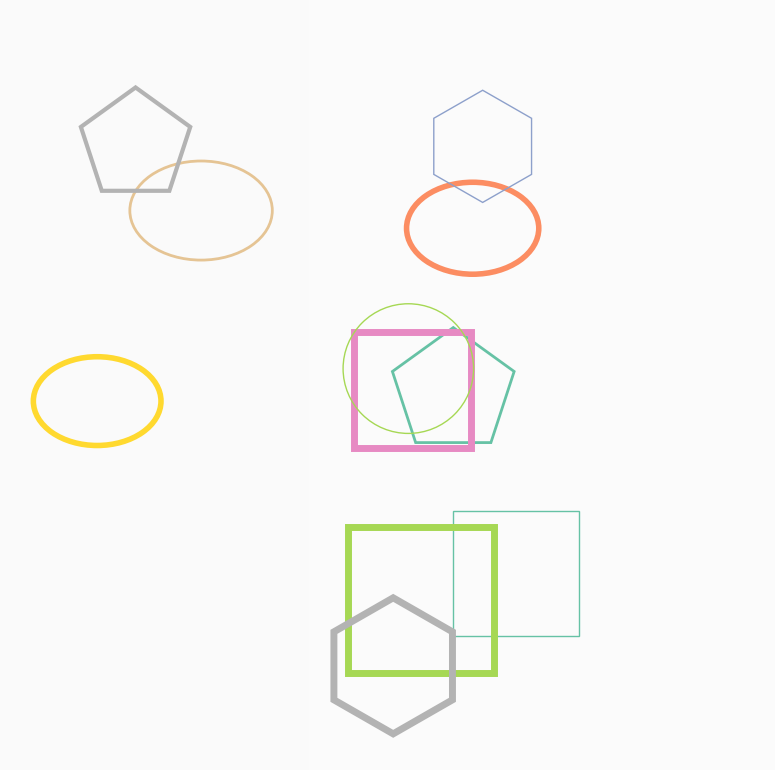[{"shape": "pentagon", "thickness": 1, "radius": 0.41, "center": [0.585, 0.492]}, {"shape": "square", "thickness": 0.5, "radius": 0.41, "center": [0.665, 0.256]}, {"shape": "oval", "thickness": 2, "radius": 0.43, "center": [0.61, 0.704]}, {"shape": "hexagon", "thickness": 0.5, "radius": 0.36, "center": [0.623, 0.81]}, {"shape": "square", "thickness": 2.5, "radius": 0.38, "center": [0.532, 0.493]}, {"shape": "square", "thickness": 2.5, "radius": 0.47, "center": [0.544, 0.221]}, {"shape": "circle", "thickness": 0.5, "radius": 0.42, "center": [0.527, 0.521]}, {"shape": "oval", "thickness": 2, "radius": 0.41, "center": [0.125, 0.479]}, {"shape": "oval", "thickness": 1, "radius": 0.46, "center": [0.259, 0.727]}, {"shape": "pentagon", "thickness": 1.5, "radius": 0.37, "center": [0.175, 0.812]}, {"shape": "hexagon", "thickness": 2.5, "radius": 0.44, "center": [0.507, 0.135]}]